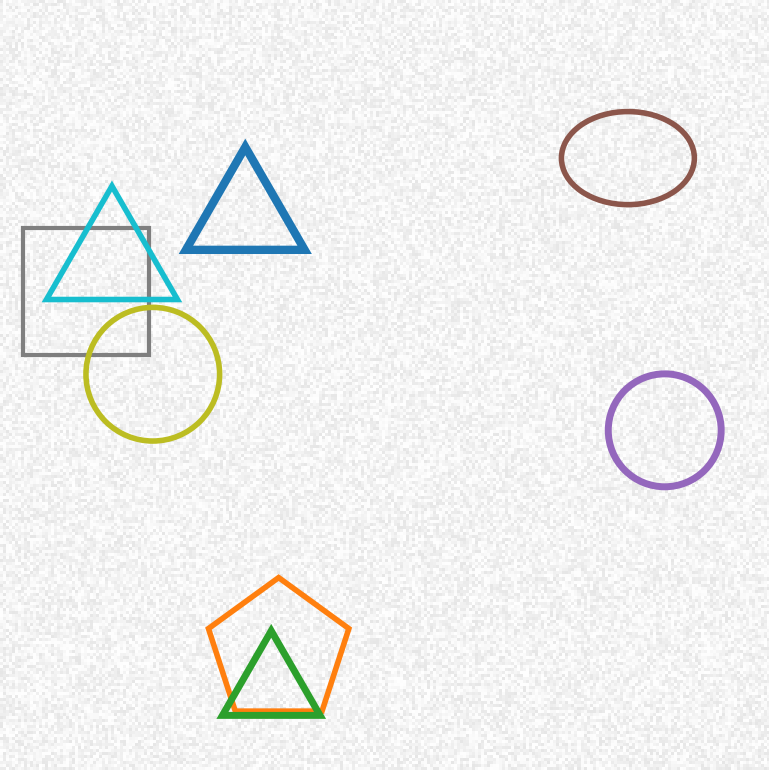[{"shape": "triangle", "thickness": 3, "radius": 0.45, "center": [0.319, 0.72]}, {"shape": "pentagon", "thickness": 2, "radius": 0.48, "center": [0.362, 0.154]}, {"shape": "triangle", "thickness": 2.5, "radius": 0.37, "center": [0.352, 0.108]}, {"shape": "circle", "thickness": 2.5, "radius": 0.37, "center": [0.863, 0.441]}, {"shape": "oval", "thickness": 2, "radius": 0.43, "center": [0.815, 0.795]}, {"shape": "square", "thickness": 1.5, "radius": 0.41, "center": [0.112, 0.621]}, {"shape": "circle", "thickness": 2, "radius": 0.43, "center": [0.198, 0.514]}, {"shape": "triangle", "thickness": 2, "radius": 0.49, "center": [0.145, 0.66]}]